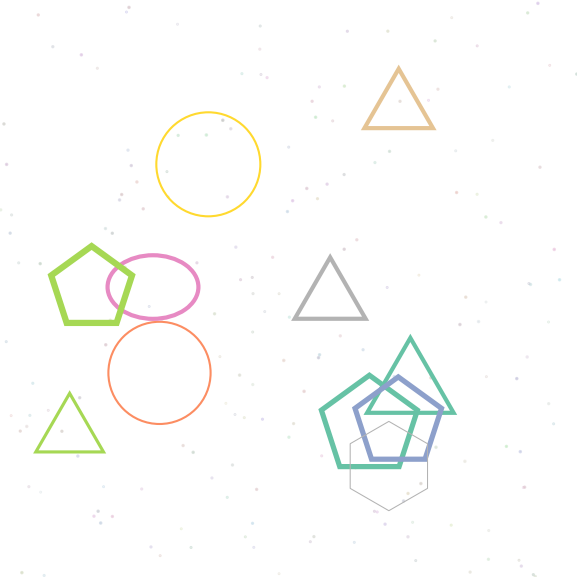[{"shape": "triangle", "thickness": 2, "radius": 0.43, "center": [0.711, 0.328]}, {"shape": "pentagon", "thickness": 2.5, "radius": 0.44, "center": [0.64, 0.262]}, {"shape": "circle", "thickness": 1, "radius": 0.44, "center": [0.276, 0.353]}, {"shape": "pentagon", "thickness": 2.5, "radius": 0.39, "center": [0.69, 0.268]}, {"shape": "oval", "thickness": 2, "radius": 0.39, "center": [0.265, 0.502]}, {"shape": "triangle", "thickness": 1.5, "radius": 0.34, "center": [0.121, 0.25]}, {"shape": "pentagon", "thickness": 3, "radius": 0.37, "center": [0.159, 0.499]}, {"shape": "circle", "thickness": 1, "radius": 0.45, "center": [0.361, 0.715]}, {"shape": "triangle", "thickness": 2, "radius": 0.34, "center": [0.69, 0.812]}, {"shape": "hexagon", "thickness": 0.5, "radius": 0.39, "center": [0.673, 0.192]}, {"shape": "triangle", "thickness": 2, "radius": 0.35, "center": [0.572, 0.483]}]